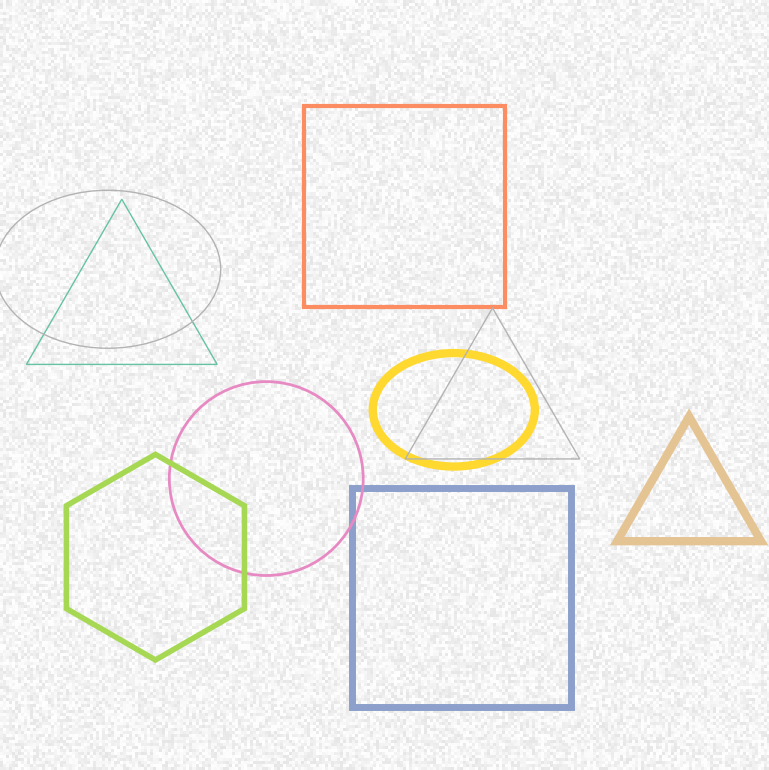[{"shape": "triangle", "thickness": 0.5, "radius": 0.72, "center": [0.158, 0.598]}, {"shape": "square", "thickness": 1.5, "radius": 0.65, "center": [0.525, 0.731]}, {"shape": "square", "thickness": 2.5, "radius": 0.71, "center": [0.599, 0.224]}, {"shape": "circle", "thickness": 1, "radius": 0.63, "center": [0.346, 0.379]}, {"shape": "hexagon", "thickness": 2, "radius": 0.67, "center": [0.202, 0.276]}, {"shape": "oval", "thickness": 3, "radius": 0.53, "center": [0.589, 0.468]}, {"shape": "triangle", "thickness": 3, "radius": 0.54, "center": [0.895, 0.351]}, {"shape": "oval", "thickness": 0.5, "radius": 0.73, "center": [0.14, 0.65]}, {"shape": "triangle", "thickness": 0.5, "radius": 0.65, "center": [0.64, 0.469]}]